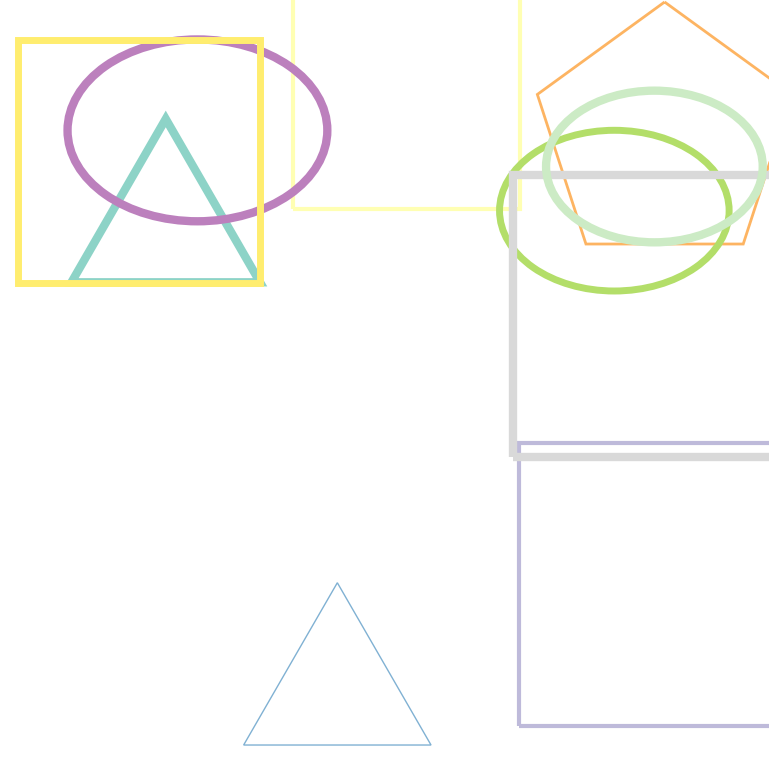[{"shape": "triangle", "thickness": 3, "radius": 0.71, "center": [0.215, 0.704]}, {"shape": "square", "thickness": 1.5, "radius": 0.74, "center": [0.528, 0.876]}, {"shape": "square", "thickness": 1.5, "radius": 0.92, "center": [0.857, 0.241]}, {"shape": "triangle", "thickness": 0.5, "radius": 0.7, "center": [0.438, 0.103]}, {"shape": "pentagon", "thickness": 1, "radius": 0.87, "center": [0.863, 0.824]}, {"shape": "oval", "thickness": 2.5, "radius": 0.75, "center": [0.798, 0.726]}, {"shape": "square", "thickness": 3, "radius": 0.92, "center": [0.849, 0.59]}, {"shape": "oval", "thickness": 3, "radius": 0.84, "center": [0.256, 0.831]}, {"shape": "oval", "thickness": 3, "radius": 0.7, "center": [0.85, 0.784]}, {"shape": "square", "thickness": 2.5, "radius": 0.79, "center": [0.18, 0.79]}]